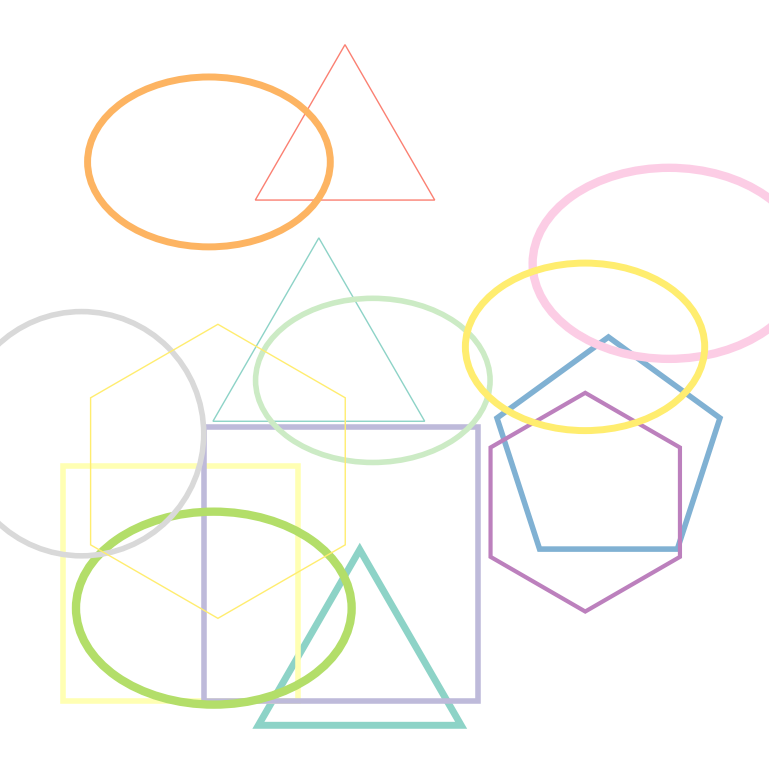[{"shape": "triangle", "thickness": 0.5, "radius": 0.79, "center": [0.414, 0.532]}, {"shape": "triangle", "thickness": 2.5, "radius": 0.76, "center": [0.467, 0.134]}, {"shape": "square", "thickness": 2, "radius": 0.76, "center": [0.234, 0.242]}, {"shape": "square", "thickness": 2, "radius": 0.89, "center": [0.442, 0.267]}, {"shape": "triangle", "thickness": 0.5, "radius": 0.67, "center": [0.448, 0.807]}, {"shape": "pentagon", "thickness": 2, "radius": 0.76, "center": [0.79, 0.41]}, {"shape": "oval", "thickness": 2.5, "radius": 0.79, "center": [0.271, 0.79]}, {"shape": "oval", "thickness": 3, "radius": 0.9, "center": [0.278, 0.21]}, {"shape": "oval", "thickness": 3, "radius": 0.89, "center": [0.869, 0.658]}, {"shape": "circle", "thickness": 2, "radius": 0.79, "center": [0.106, 0.437]}, {"shape": "hexagon", "thickness": 1.5, "radius": 0.71, "center": [0.76, 0.348]}, {"shape": "oval", "thickness": 2, "radius": 0.76, "center": [0.484, 0.506]}, {"shape": "hexagon", "thickness": 0.5, "radius": 0.95, "center": [0.283, 0.388]}, {"shape": "oval", "thickness": 2.5, "radius": 0.78, "center": [0.76, 0.55]}]